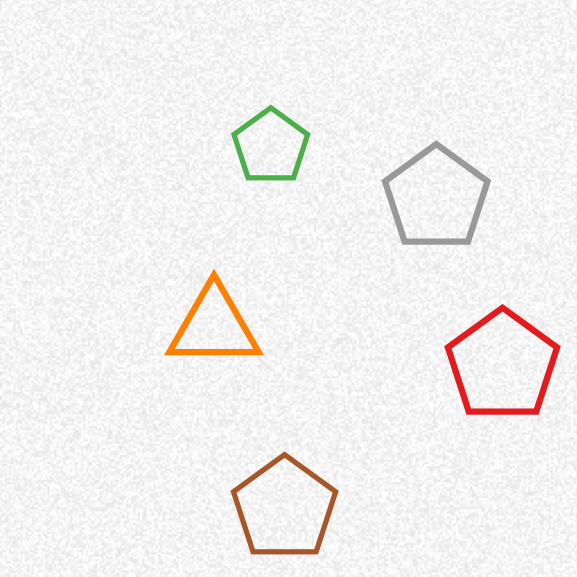[{"shape": "pentagon", "thickness": 3, "radius": 0.5, "center": [0.87, 0.367]}, {"shape": "pentagon", "thickness": 2.5, "radius": 0.34, "center": [0.469, 0.745]}, {"shape": "triangle", "thickness": 3, "radius": 0.45, "center": [0.371, 0.434]}, {"shape": "pentagon", "thickness": 2.5, "radius": 0.47, "center": [0.493, 0.119]}, {"shape": "pentagon", "thickness": 3, "radius": 0.47, "center": [0.755, 0.656]}]